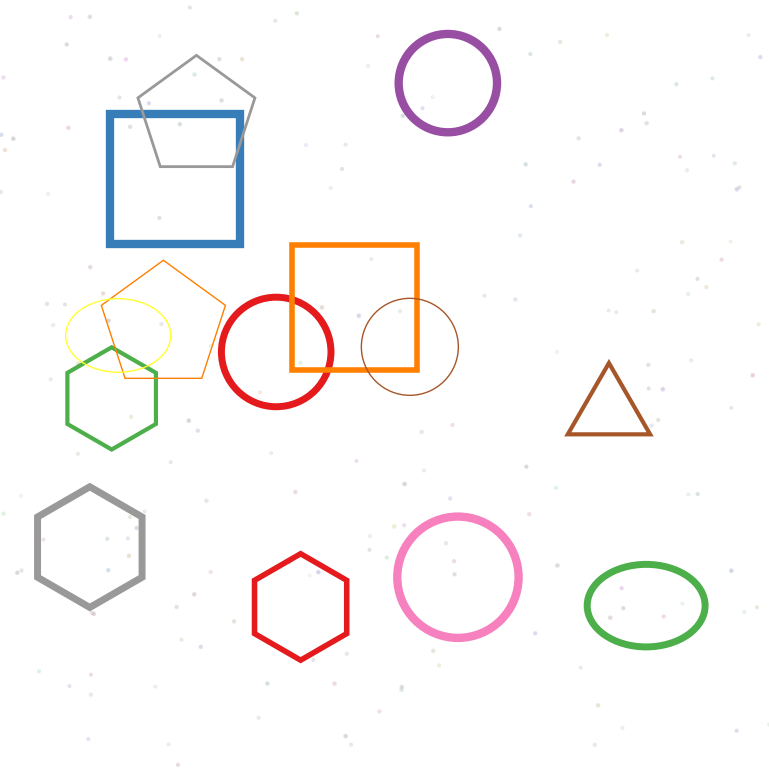[{"shape": "hexagon", "thickness": 2, "radius": 0.35, "center": [0.39, 0.212]}, {"shape": "circle", "thickness": 2.5, "radius": 0.36, "center": [0.359, 0.543]}, {"shape": "square", "thickness": 3, "radius": 0.42, "center": [0.227, 0.768]}, {"shape": "oval", "thickness": 2.5, "radius": 0.38, "center": [0.839, 0.213]}, {"shape": "hexagon", "thickness": 1.5, "radius": 0.33, "center": [0.145, 0.483]}, {"shape": "circle", "thickness": 3, "radius": 0.32, "center": [0.582, 0.892]}, {"shape": "square", "thickness": 2, "radius": 0.4, "center": [0.46, 0.6]}, {"shape": "pentagon", "thickness": 0.5, "radius": 0.42, "center": [0.212, 0.577]}, {"shape": "oval", "thickness": 0.5, "radius": 0.34, "center": [0.154, 0.564]}, {"shape": "triangle", "thickness": 1.5, "radius": 0.31, "center": [0.791, 0.467]}, {"shape": "circle", "thickness": 0.5, "radius": 0.31, "center": [0.532, 0.55]}, {"shape": "circle", "thickness": 3, "radius": 0.39, "center": [0.595, 0.25]}, {"shape": "hexagon", "thickness": 2.5, "radius": 0.39, "center": [0.117, 0.289]}, {"shape": "pentagon", "thickness": 1, "radius": 0.4, "center": [0.255, 0.848]}]